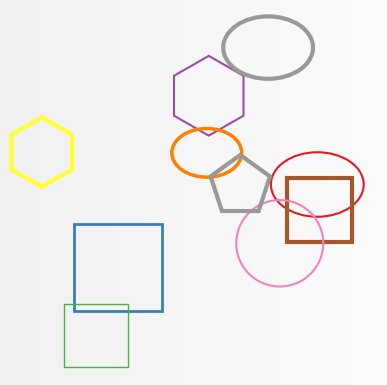[{"shape": "oval", "thickness": 1.5, "radius": 0.6, "center": [0.819, 0.521]}, {"shape": "square", "thickness": 2, "radius": 0.57, "center": [0.304, 0.306]}, {"shape": "square", "thickness": 1, "radius": 0.41, "center": [0.249, 0.129]}, {"shape": "hexagon", "thickness": 1.5, "radius": 0.52, "center": [0.539, 0.751]}, {"shape": "oval", "thickness": 2.5, "radius": 0.45, "center": [0.534, 0.603]}, {"shape": "hexagon", "thickness": 3, "radius": 0.45, "center": [0.108, 0.605]}, {"shape": "square", "thickness": 3, "radius": 0.42, "center": [0.825, 0.454]}, {"shape": "circle", "thickness": 1.5, "radius": 0.56, "center": [0.722, 0.368]}, {"shape": "oval", "thickness": 3, "radius": 0.58, "center": [0.692, 0.876]}, {"shape": "pentagon", "thickness": 3, "radius": 0.4, "center": [0.62, 0.517]}]